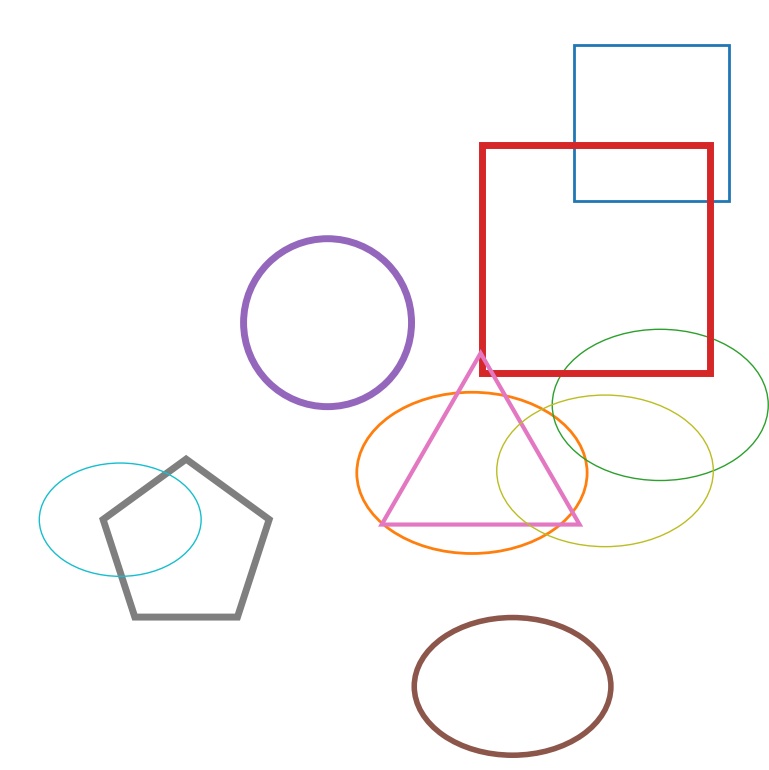[{"shape": "square", "thickness": 1, "radius": 0.51, "center": [0.846, 0.841]}, {"shape": "oval", "thickness": 1, "radius": 0.75, "center": [0.613, 0.386]}, {"shape": "oval", "thickness": 0.5, "radius": 0.7, "center": [0.857, 0.474]}, {"shape": "square", "thickness": 2.5, "radius": 0.74, "center": [0.774, 0.663]}, {"shape": "circle", "thickness": 2.5, "radius": 0.55, "center": [0.425, 0.581]}, {"shape": "oval", "thickness": 2, "radius": 0.64, "center": [0.666, 0.109]}, {"shape": "triangle", "thickness": 1.5, "radius": 0.74, "center": [0.624, 0.393]}, {"shape": "pentagon", "thickness": 2.5, "radius": 0.57, "center": [0.242, 0.29]}, {"shape": "oval", "thickness": 0.5, "radius": 0.7, "center": [0.786, 0.388]}, {"shape": "oval", "thickness": 0.5, "radius": 0.53, "center": [0.156, 0.325]}]